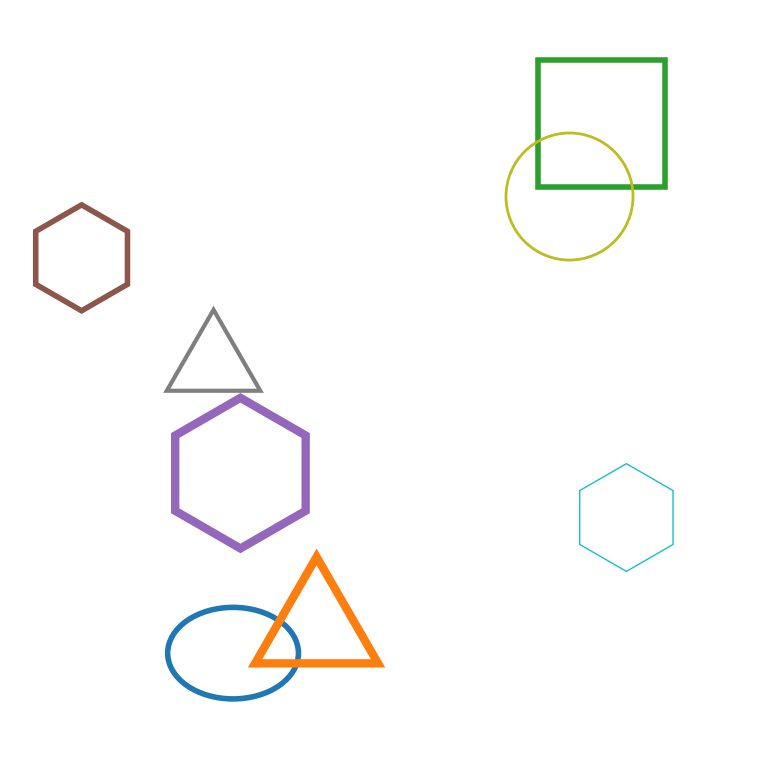[{"shape": "oval", "thickness": 2, "radius": 0.42, "center": [0.303, 0.152]}, {"shape": "triangle", "thickness": 3, "radius": 0.46, "center": [0.411, 0.185]}, {"shape": "square", "thickness": 2, "radius": 0.41, "center": [0.781, 0.839]}, {"shape": "hexagon", "thickness": 3, "radius": 0.49, "center": [0.312, 0.386]}, {"shape": "hexagon", "thickness": 2, "radius": 0.34, "center": [0.106, 0.665]}, {"shape": "triangle", "thickness": 1.5, "radius": 0.35, "center": [0.277, 0.528]}, {"shape": "circle", "thickness": 1, "radius": 0.41, "center": [0.74, 0.745]}, {"shape": "hexagon", "thickness": 0.5, "radius": 0.35, "center": [0.813, 0.328]}]